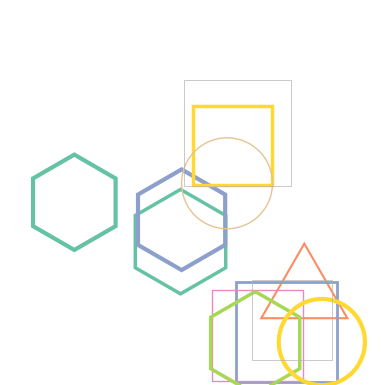[{"shape": "hexagon", "thickness": 2.5, "radius": 0.68, "center": [0.469, 0.372]}, {"shape": "hexagon", "thickness": 3, "radius": 0.62, "center": [0.193, 0.475]}, {"shape": "triangle", "thickness": 1.5, "radius": 0.65, "center": [0.79, 0.238]}, {"shape": "hexagon", "thickness": 3, "radius": 0.65, "center": [0.472, 0.429]}, {"shape": "square", "thickness": 2, "radius": 0.65, "center": [0.744, 0.138]}, {"shape": "square", "thickness": 1, "radius": 0.59, "center": [0.669, 0.128]}, {"shape": "hexagon", "thickness": 2.5, "radius": 0.67, "center": [0.663, 0.109]}, {"shape": "circle", "thickness": 3, "radius": 0.56, "center": [0.836, 0.112]}, {"shape": "square", "thickness": 2.5, "radius": 0.51, "center": [0.604, 0.622]}, {"shape": "circle", "thickness": 1, "radius": 0.59, "center": [0.59, 0.524]}, {"shape": "square", "thickness": 0.5, "radius": 0.69, "center": [0.616, 0.654]}, {"shape": "square", "thickness": 0.5, "radius": 0.52, "center": [0.759, 0.169]}]